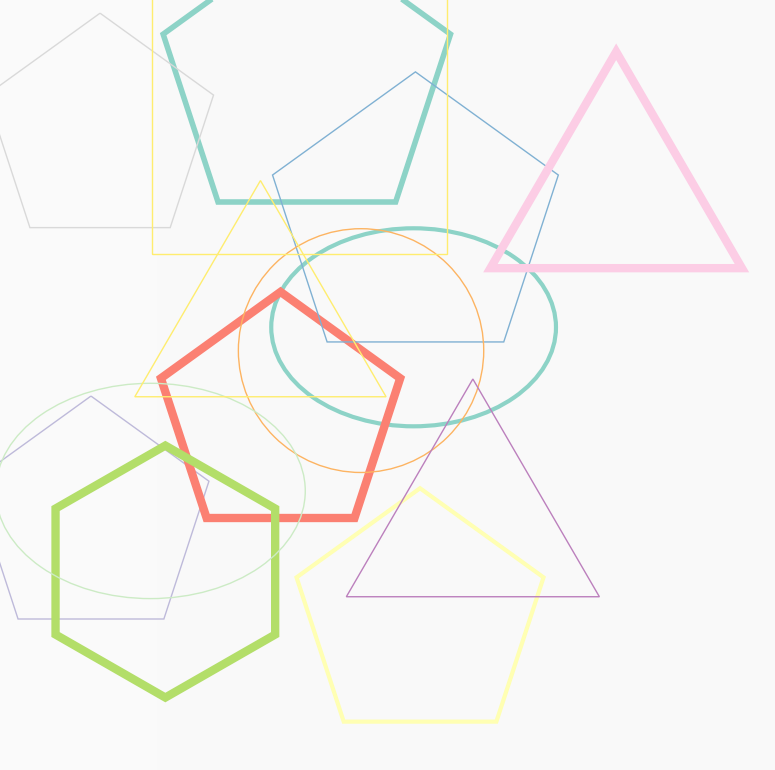[{"shape": "oval", "thickness": 1.5, "radius": 0.92, "center": [0.534, 0.575]}, {"shape": "pentagon", "thickness": 2, "radius": 0.97, "center": [0.396, 0.895]}, {"shape": "pentagon", "thickness": 1.5, "radius": 0.84, "center": [0.542, 0.198]}, {"shape": "pentagon", "thickness": 0.5, "radius": 0.8, "center": [0.117, 0.326]}, {"shape": "pentagon", "thickness": 3, "radius": 0.81, "center": [0.362, 0.459]}, {"shape": "pentagon", "thickness": 0.5, "radius": 0.97, "center": [0.536, 0.713]}, {"shape": "circle", "thickness": 0.5, "radius": 0.79, "center": [0.466, 0.545]}, {"shape": "hexagon", "thickness": 3, "radius": 0.82, "center": [0.213, 0.258]}, {"shape": "triangle", "thickness": 3, "radius": 0.94, "center": [0.795, 0.745]}, {"shape": "pentagon", "thickness": 0.5, "radius": 0.77, "center": [0.129, 0.829]}, {"shape": "triangle", "thickness": 0.5, "radius": 0.94, "center": [0.61, 0.319]}, {"shape": "oval", "thickness": 0.5, "radius": 1.0, "center": [0.194, 0.362]}, {"shape": "triangle", "thickness": 0.5, "radius": 0.94, "center": [0.336, 0.578]}, {"shape": "square", "thickness": 0.5, "radius": 0.95, "center": [0.386, 0.86]}]